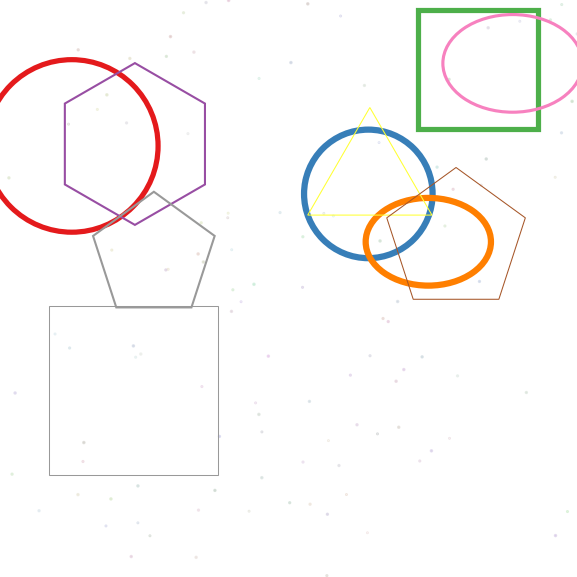[{"shape": "circle", "thickness": 2.5, "radius": 0.75, "center": [0.124, 0.746]}, {"shape": "circle", "thickness": 3, "radius": 0.56, "center": [0.638, 0.663]}, {"shape": "square", "thickness": 2.5, "radius": 0.52, "center": [0.828, 0.879]}, {"shape": "hexagon", "thickness": 1, "radius": 0.7, "center": [0.234, 0.75]}, {"shape": "oval", "thickness": 3, "radius": 0.54, "center": [0.742, 0.58]}, {"shape": "triangle", "thickness": 0.5, "radius": 0.62, "center": [0.64, 0.689]}, {"shape": "pentagon", "thickness": 0.5, "radius": 0.63, "center": [0.79, 0.583]}, {"shape": "oval", "thickness": 1.5, "radius": 0.6, "center": [0.888, 0.889]}, {"shape": "pentagon", "thickness": 1, "radius": 0.55, "center": [0.266, 0.556]}, {"shape": "square", "thickness": 0.5, "radius": 0.73, "center": [0.231, 0.322]}]